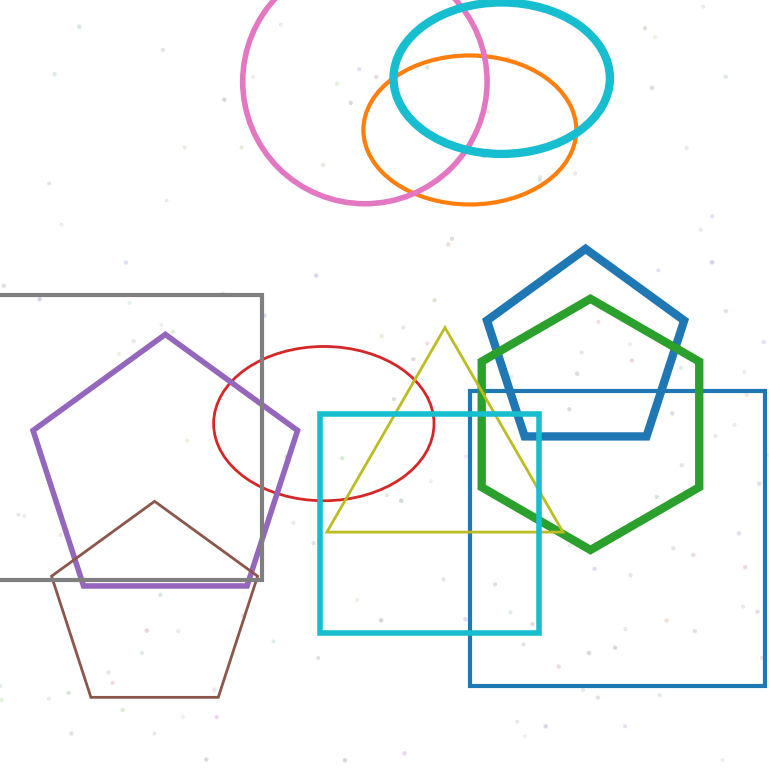[{"shape": "pentagon", "thickness": 3, "radius": 0.67, "center": [0.76, 0.542]}, {"shape": "square", "thickness": 1.5, "radius": 0.96, "center": [0.802, 0.3]}, {"shape": "oval", "thickness": 1.5, "radius": 0.69, "center": [0.61, 0.831]}, {"shape": "hexagon", "thickness": 3, "radius": 0.82, "center": [0.767, 0.449]}, {"shape": "oval", "thickness": 1, "radius": 0.72, "center": [0.421, 0.45]}, {"shape": "pentagon", "thickness": 2, "radius": 0.9, "center": [0.215, 0.385]}, {"shape": "pentagon", "thickness": 1, "radius": 0.7, "center": [0.201, 0.208]}, {"shape": "circle", "thickness": 2, "radius": 0.79, "center": [0.474, 0.894]}, {"shape": "square", "thickness": 1.5, "radius": 0.93, "center": [0.155, 0.432]}, {"shape": "triangle", "thickness": 1, "radius": 0.89, "center": [0.578, 0.397]}, {"shape": "oval", "thickness": 3, "radius": 0.7, "center": [0.652, 0.898]}, {"shape": "square", "thickness": 2, "radius": 0.71, "center": [0.558, 0.321]}]